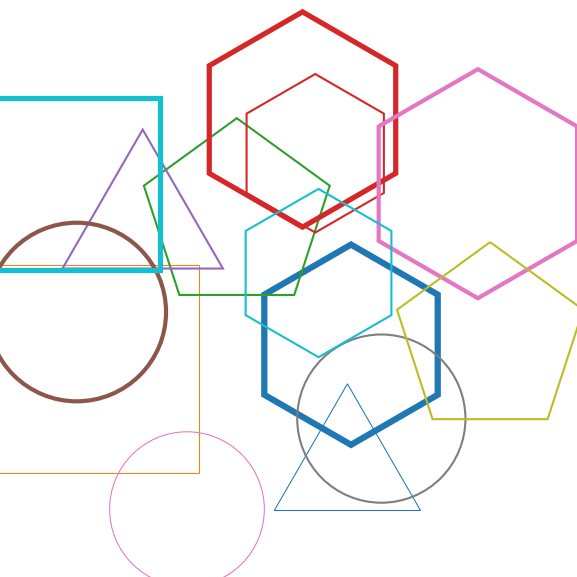[{"shape": "hexagon", "thickness": 3, "radius": 0.87, "center": [0.608, 0.402]}, {"shape": "triangle", "thickness": 0.5, "radius": 0.73, "center": [0.602, 0.188]}, {"shape": "square", "thickness": 0.5, "radius": 0.9, "center": [0.166, 0.36]}, {"shape": "pentagon", "thickness": 1, "radius": 0.85, "center": [0.41, 0.625]}, {"shape": "hexagon", "thickness": 1, "radius": 0.69, "center": [0.546, 0.734]}, {"shape": "hexagon", "thickness": 2.5, "radius": 0.93, "center": [0.524, 0.792]}, {"shape": "triangle", "thickness": 1, "radius": 0.8, "center": [0.247, 0.614]}, {"shape": "circle", "thickness": 2, "radius": 0.77, "center": [0.133, 0.459]}, {"shape": "hexagon", "thickness": 2, "radius": 0.99, "center": [0.827, 0.681]}, {"shape": "circle", "thickness": 0.5, "radius": 0.67, "center": [0.324, 0.117]}, {"shape": "circle", "thickness": 1, "radius": 0.73, "center": [0.66, 0.274]}, {"shape": "pentagon", "thickness": 1, "radius": 0.85, "center": [0.849, 0.41]}, {"shape": "square", "thickness": 2.5, "radius": 0.75, "center": [0.128, 0.681]}, {"shape": "hexagon", "thickness": 1, "radius": 0.73, "center": [0.552, 0.526]}]